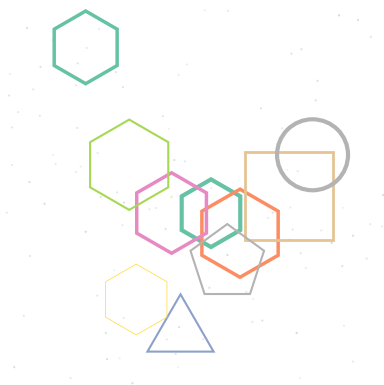[{"shape": "hexagon", "thickness": 2.5, "radius": 0.47, "center": [0.223, 0.877]}, {"shape": "hexagon", "thickness": 3, "radius": 0.44, "center": [0.548, 0.446]}, {"shape": "hexagon", "thickness": 2.5, "radius": 0.57, "center": [0.623, 0.394]}, {"shape": "triangle", "thickness": 1.5, "radius": 0.5, "center": [0.469, 0.136]}, {"shape": "hexagon", "thickness": 2.5, "radius": 0.52, "center": [0.446, 0.447]}, {"shape": "hexagon", "thickness": 1.5, "radius": 0.59, "center": [0.336, 0.572]}, {"shape": "hexagon", "thickness": 0.5, "radius": 0.46, "center": [0.354, 0.222]}, {"shape": "square", "thickness": 2, "radius": 0.57, "center": [0.751, 0.492]}, {"shape": "pentagon", "thickness": 1.5, "radius": 0.5, "center": [0.59, 0.318]}, {"shape": "circle", "thickness": 3, "radius": 0.46, "center": [0.812, 0.598]}]